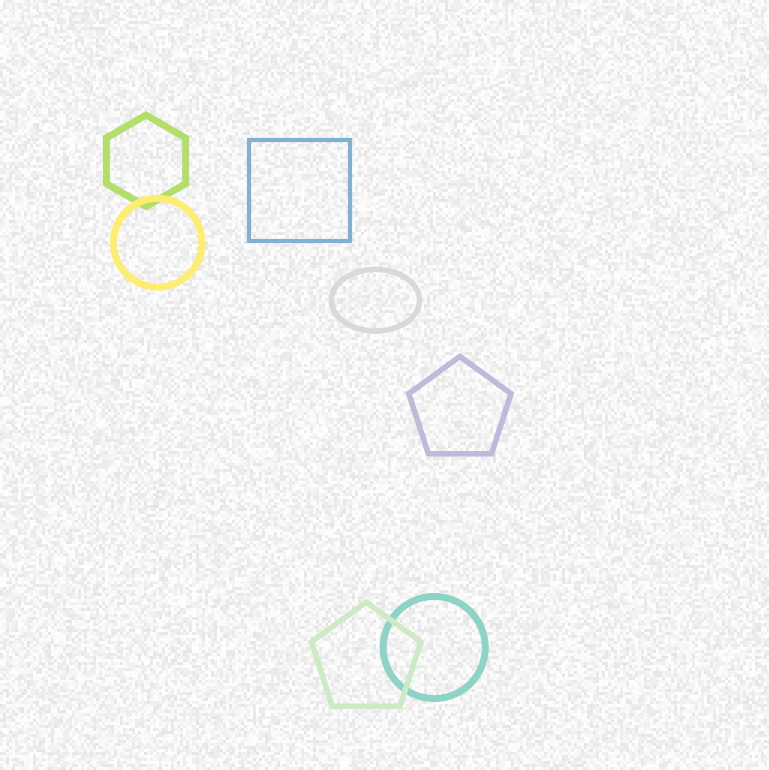[{"shape": "circle", "thickness": 2.5, "radius": 0.33, "center": [0.564, 0.159]}, {"shape": "pentagon", "thickness": 2, "radius": 0.35, "center": [0.597, 0.467]}, {"shape": "square", "thickness": 1.5, "radius": 0.33, "center": [0.389, 0.753]}, {"shape": "hexagon", "thickness": 2.5, "radius": 0.3, "center": [0.19, 0.791]}, {"shape": "oval", "thickness": 2, "radius": 0.29, "center": [0.488, 0.61]}, {"shape": "pentagon", "thickness": 2, "radius": 0.37, "center": [0.476, 0.143]}, {"shape": "circle", "thickness": 2.5, "radius": 0.29, "center": [0.205, 0.685]}]